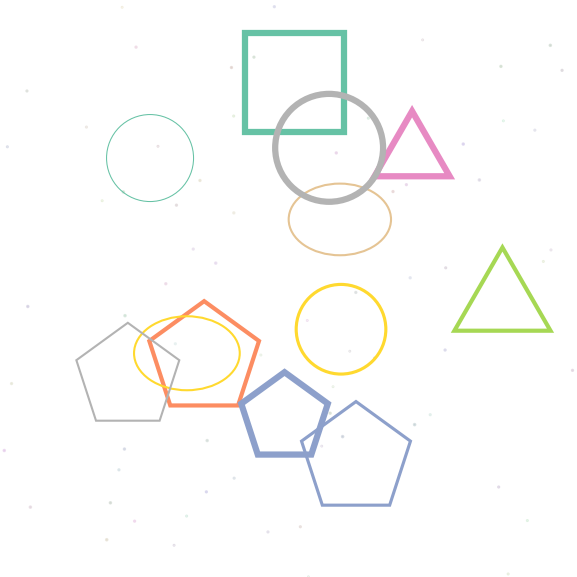[{"shape": "square", "thickness": 3, "radius": 0.43, "center": [0.51, 0.857]}, {"shape": "circle", "thickness": 0.5, "radius": 0.38, "center": [0.26, 0.725]}, {"shape": "pentagon", "thickness": 2, "radius": 0.5, "center": [0.354, 0.378]}, {"shape": "pentagon", "thickness": 3, "radius": 0.39, "center": [0.493, 0.276]}, {"shape": "pentagon", "thickness": 1.5, "radius": 0.5, "center": [0.616, 0.205]}, {"shape": "triangle", "thickness": 3, "radius": 0.38, "center": [0.714, 0.731]}, {"shape": "triangle", "thickness": 2, "radius": 0.48, "center": [0.87, 0.475]}, {"shape": "oval", "thickness": 1, "radius": 0.46, "center": [0.324, 0.387]}, {"shape": "circle", "thickness": 1.5, "radius": 0.39, "center": [0.591, 0.429]}, {"shape": "oval", "thickness": 1, "radius": 0.44, "center": [0.588, 0.619]}, {"shape": "pentagon", "thickness": 1, "radius": 0.47, "center": [0.221, 0.346]}, {"shape": "circle", "thickness": 3, "radius": 0.47, "center": [0.57, 0.743]}]